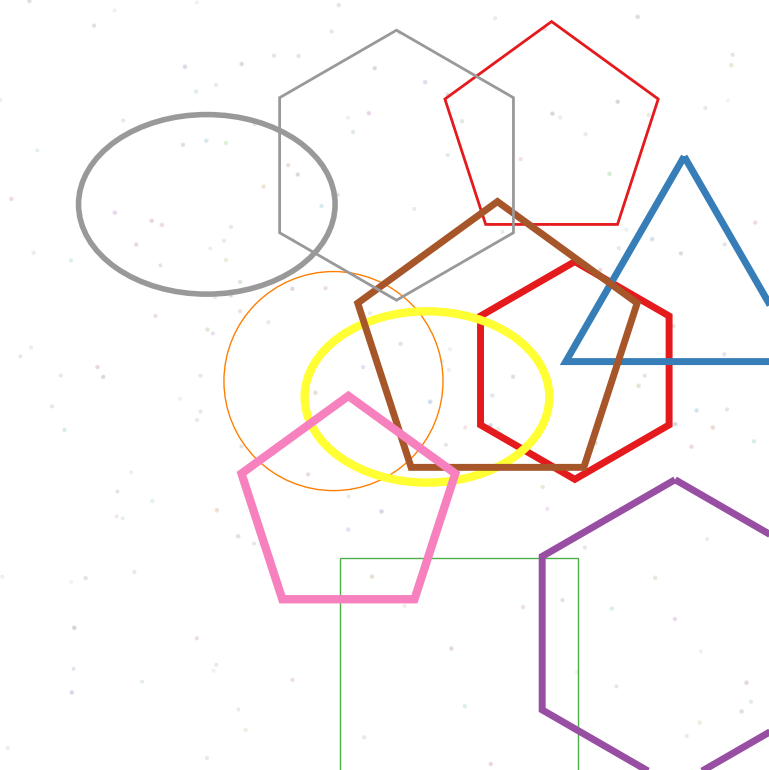[{"shape": "pentagon", "thickness": 1, "radius": 0.73, "center": [0.716, 0.826]}, {"shape": "hexagon", "thickness": 2.5, "radius": 0.71, "center": [0.747, 0.519]}, {"shape": "triangle", "thickness": 2.5, "radius": 0.89, "center": [0.889, 0.619]}, {"shape": "square", "thickness": 0.5, "radius": 0.77, "center": [0.596, 0.121]}, {"shape": "hexagon", "thickness": 2.5, "radius": 1.0, "center": [0.877, 0.178]}, {"shape": "circle", "thickness": 0.5, "radius": 0.71, "center": [0.433, 0.505]}, {"shape": "oval", "thickness": 3, "radius": 0.79, "center": [0.555, 0.484]}, {"shape": "pentagon", "thickness": 2.5, "radius": 0.95, "center": [0.646, 0.547]}, {"shape": "pentagon", "thickness": 3, "radius": 0.73, "center": [0.452, 0.34]}, {"shape": "hexagon", "thickness": 1, "radius": 0.88, "center": [0.515, 0.785]}, {"shape": "oval", "thickness": 2, "radius": 0.83, "center": [0.269, 0.735]}]